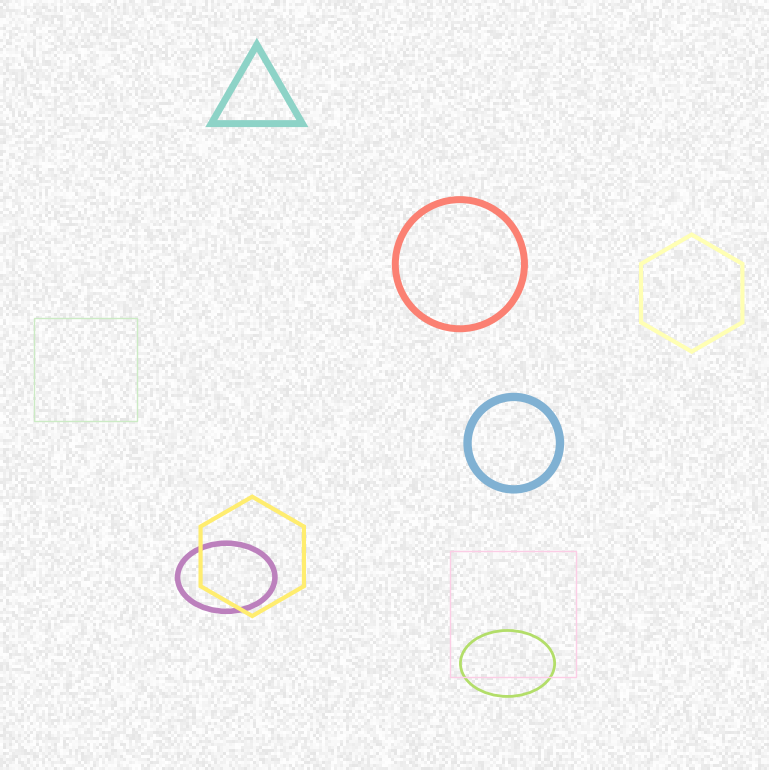[{"shape": "triangle", "thickness": 2.5, "radius": 0.34, "center": [0.334, 0.874]}, {"shape": "hexagon", "thickness": 1.5, "radius": 0.38, "center": [0.898, 0.619]}, {"shape": "circle", "thickness": 2.5, "radius": 0.42, "center": [0.597, 0.657]}, {"shape": "circle", "thickness": 3, "radius": 0.3, "center": [0.667, 0.424]}, {"shape": "oval", "thickness": 1, "radius": 0.31, "center": [0.659, 0.138]}, {"shape": "square", "thickness": 0.5, "radius": 0.41, "center": [0.666, 0.203]}, {"shape": "oval", "thickness": 2, "radius": 0.32, "center": [0.294, 0.25]}, {"shape": "square", "thickness": 0.5, "radius": 0.33, "center": [0.111, 0.52]}, {"shape": "hexagon", "thickness": 1.5, "radius": 0.39, "center": [0.328, 0.277]}]